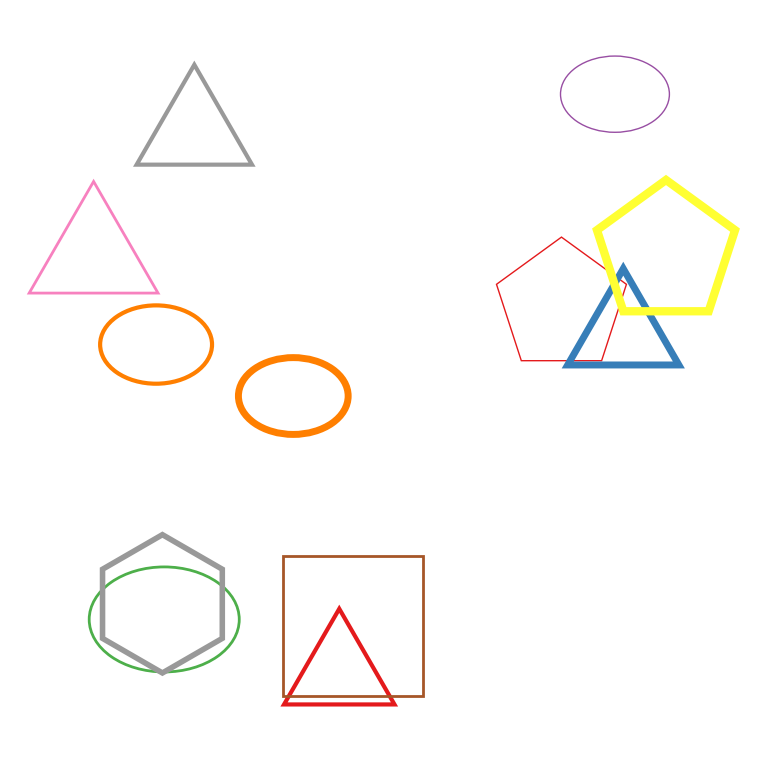[{"shape": "pentagon", "thickness": 0.5, "radius": 0.44, "center": [0.729, 0.603]}, {"shape": "triangle", "thickness": 1.5, "radius": 0.41, "center": [0.441, 0.127]}, {"shape": "triangle", "thickness": 2.5, "radius": 0.42, "center": [0.809, 0.568]}, {"shape": "oval", "thickness": 1, "radius": 0.49, "center": [0.213, 0.196]}, {"shape": "oval", "thickness": 0.5, "radius": 0.35, "center": [0.799, 0.878]}, {"shape": "oval", "thickness": 2.5, "radius": 0.36, "center": [0.381, 0.486]}, {"shape": "oval", "thickness": 1.5, "radius": 0.36, "center": [0.203, 0.553]}, {"shape": "pentagon", "thickness": 3, "radius": 0.47, "center": [0.865, 0.672]}, {"shape": "square", "thickness": 1, "radius": 0.46, "center": [0.458, 0.187]}, {"shape": "triangle", "thickness": 1, "radius": 0.48, "center": [0.122, 0.668]}, {"shape": "triangle", "thickness": 1.5, "radius": 0.43, "center": [0.252, 0.829]}, {"shape": "hexagon", "thickness": 2, "radius": 0.45, "center": [0.211, 0.216]}]